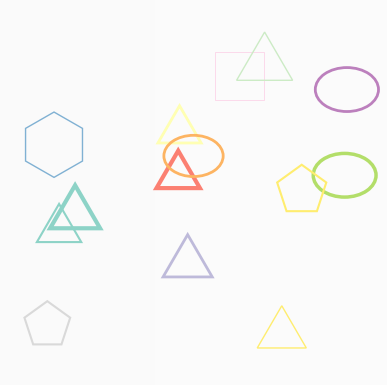[{"shape": "triangle", "thickness": 3, "radius": 0.37, "center": [0.194, 0.444]}, {"shape": "triangle", "thickness": 1.5, "radius": 0.33, "center": [0.152, 0.404]}, {"shape": "triangle", "thickness": 2, "radius": 0.32, "center": [0.463, 0.661]}, {"shape": "triangle", "thickness": 2, "radius": 0.37, "center": [0.484, 0.317]}, {"shape": "triangle", "thickness": 3, "radius": 0.32, "center": [0.46, 0.544]}, {"shape": "hexagon", "thickness": 1, "radius": 0.42, "center": [0.139, 0.624]}, {"shape": "oval", "thickness": 2, "radius": 0.38, "center": [0.499, 0.595]}, {"shape": "oval", "thickness": 2.5, "radius": 0.41, "center": [0.889, 0.545]}, {"shape": "square", "thickness": 0.5, "radius": 0.31, "center": [0.618, 0.802]}, {"shape": "pentagon", "thickness": 1.5, "radius": 0.31, "center": [0.122, 0.156]}, {"shape": "oval", "thickness": 2, "radius": 0.41, "center": [0.895, 0.767]}, {"shape": "triangle", "thickness": 1, "radius": 0.42, "center": [0.683, 0.833]}, {"shape": "pentagon", "thickness": 1.5, "radius": 0.33, "center": [0.779, 0.505]}, {"shape": "triangle", "thickness": 1, "radius": 0.37, "center": [0.727, 0.133]}]